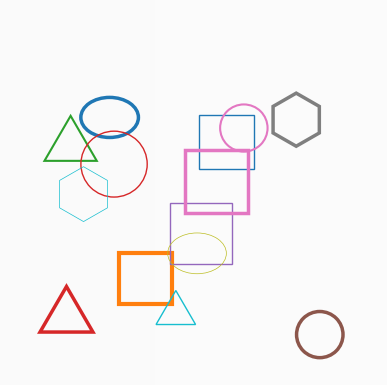[{"shape": "square", "thickness": 1, "radius": 0.35, "center": [0.584, 0.63]}, {"shape": "oval", "thickness": 2.5, "radius": 0.37, "center": [0.283, 0.695]}, {"shape": "square", "thickness": 3, "radius": 0.34, "center": [0.376, 0.277]}, {"shape": "triangle", "thickness": 1.5, "radius": 0.39, "center": [0.182, 0.621]}, {"shape": "circle", "thickness": 1, "radius": 0.43, "center": [0.294, 0.574]}, {"shape": "triangle", "thickness": 2.5, "radius": 0.39, "center": [0.172, 0.177]}, {"shape": "square", "thickness": 1, "radius": 0.4, "center": [0.519, 0.393]}, {"shape": "circle", "thickness": 2.5, "radius": 0.3, "center": [0.825, 0.131]}, {"shape": "circle", "thickness": 1.5, "radius": 0.31, "center": [0.629, 0.668]}, {"shape": "square", "thickness": 2.5, "radius": 0.41, "center": [0.559, 0.529]}, {"shape": "hexagon", "thickness": 2.5, "radius": 0.34, "center": [0.764, 0.689]}, {"shape": "oval", "thickness": 0.5, "radius": 0.38, "center": [0.508, 0.342]}, {"shape": "hexagon", "thickness": 0.5, "radius": 0.36, "center": [0.216, 0.496]}, {"shape": "triangle", "thickness": 1, "radius": 0.29, "center": [0.454, 0.187]}]